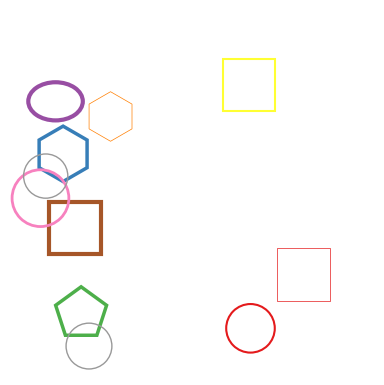[{"shape": "square", "thickness": 0.5, "radius": 0.34, "center": [0.787, 0.288]}, {"shape": "circle", "thickness": 1.5, "radius": 0.32, "center": [0.651, 0.147]}, {"shape": "hexagon", "thickness": 2.5, "radius": 0.36, "center": [0.164, 0.6]}, {"shape": "pentagon", "thickness": 2.5, "radius": 0.35, "center": [0.211, 0.185]}, {"shape": "oval", "thickness": 3, "radius": 0.35, "center": [0.144, 0.737]}, {"shape": "hexagon", "thickness": 0.5, "radius": 0.32, "center": [0.287, 0.697]}, {"shape": "square", "thickness": 1.5, "radius": 0.34, "center": [0.647, 0.779]}, {"shape": "square", "thickness": 3, "radius": 0.34, "center": [0.195, 0.407]}, {"shape": "circle", "thickness": 2, "radius": 0.37, "center": [0.105, 0.485]}, {"shape": "circle", "thickness": 1, "radius": 0.3, "center": [0.231, 0.101]}, {"shape": "circle", "thickness": 1, "radius": 0.29, "center": [0.119, 0.543]}]